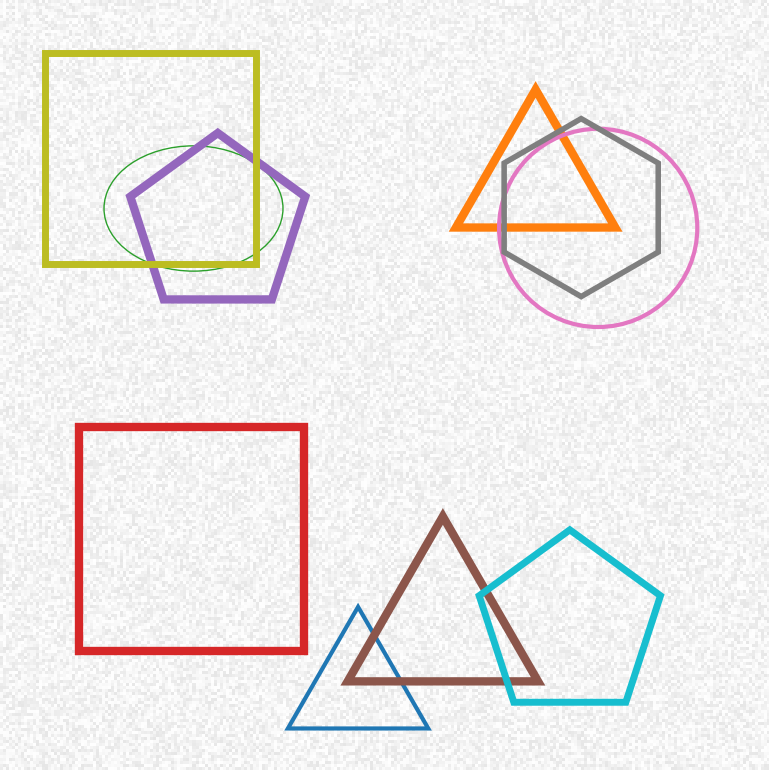[{"shape": "triangle", "thickness": 1.5, "radius": 0.53, "center": [0.465, 0.107]}, {"shape": "triangle", "thickness": 3, "radius": 0.6, "center": [0.696, 0.764]}, {"shape": "oval", "thickness": 0.5, "radius": 0.58, "center": [0.251, 0.729]}, {"shape": "square", "thickness": 3, "radius": 0.73, "center": [0.249, 0.3]}, {"shape": "pentagon", "thickness": 3, "radius": 0.6, "center": [0.283, 0.708]}, {"shape": "triangle", "thickness": 3, "radius": 0.71, "center": [0.575, 0.186]}, {"shape": "circle", "thickness": 1.5, "radius": 0.64, "center": [0.777, 0.704]}, {"shape": "hexagon", "thickness": 2, "radius": 0.58, "center": [0.755, 0.73]}, {"shape": "square", "thickness": 2.5, "radius": 0.69, "center": [0.195, 0.794]}, {"shape": "pentagon", "thickness": 2.5, "radius": 0.62, "center": [0.74, 0.188]}]